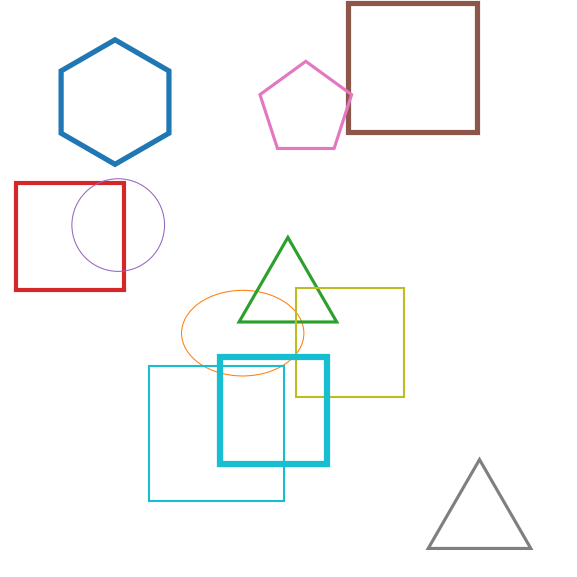[{"shape": "hexagon", "thickness": 2.5, "radius": 0.54, "center": [0.199, 0.822]}, {"shape": "oval", "thickness": 0.5, "radius": 0.53, "center": [0.42, 0.422]}, {"shape": "triangle", "thickness": 1.5, "radius": 0.49, "center": [0.499, 0.49]}, {"shape": "square", "thickness": 2, "radius": 0.47, "center": [0.122, 0.59]}, {"shape": "circle", "thickness": 0.5, "radius": 0.4, "center": [0.205, 0.609]}, {"shape": "square", "thickness": 2.5, "radius": 0.56, "center": [0.714, 0.883]}, {"shape": "pentagon", "thickness": 1.5, "radius": 0.42, "center": [0.53, 0.81]}, {"shape": "triangle", "thickness": 1.5, "radius": 0.51, "center": [0.83, 0.101]}, {"shape": "square", "thickness": 1, "radius": 0.47, "center": [0.606, 0.406]}, {"shape": "square", "thickness": 3, "radius": 0.46, "center": [0.474, 0.289]}, {"shape": "square", "thickness": 1, "radius": 0.58, "center": [0.375, 0.248]}]